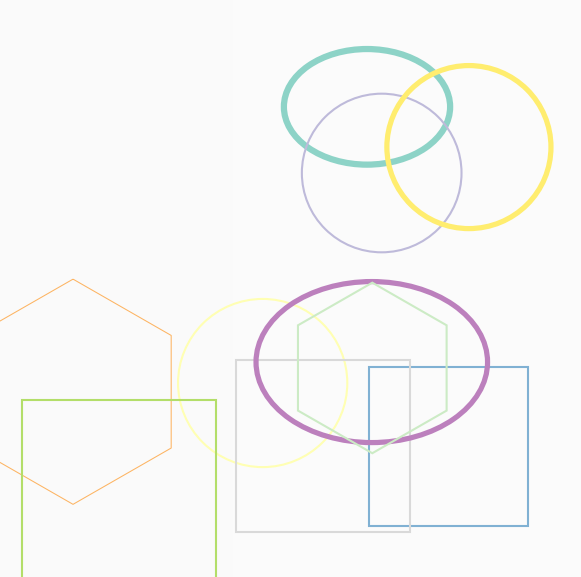[{"shape": "oval", "thickness": 3, "radius": 0.71, "center": [0.631, 0.814]}, {"shape": "circle", "thickness": 1, "radius": 0.73, "center": [0.452, 0.336]}, {"shape": "circle", "thickness": 1, "radius": 0.69, "center": [0.657, 0.7]}, {"shape": "square", "thickness": 1, "radius": 0.69, "center": [0.771, 0.226]}, {"shape": "hexagon", "thickness": 0.5, "radius": 0.97, "center": [0.126, 0.321]}, {"shape": "square", "thickness": 1, "radius": 0.83, "center": [0.205, 0.141]}, {"shape": "square", "thickness": 1, "radius": 0.75, "center": [0.556, 0.227]}, {"shape": "oval", "thickness": 2.5, "radius": 1.0, "center": [0.64, 0.372]}, {"shape": "hexagon", "thickness": 1, "radius": 0.74, "center": [0.64, 0.362]}, {"shape": "circle", "thickness": 2.5, "radius": 0.71, "center": [0.807, 0.744]}]